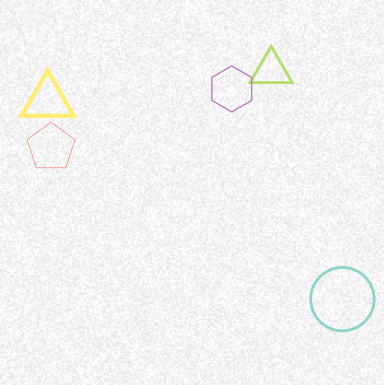[{"shape": "circle", "thickness": 2, "radius": 0.41, "center": [0.889, 0.223]}, {"shape": "pentagon", "thickness": 0.5, "radius": 0.33, "center": [0.133, 0.617]}, {"shape": "triangle", "thickness": 2, "radius": 0.31, "center": [0.704, 0.817]}, {"shape": "hexagon", "thickness": 1, "radius": 0.3, "center": [0.602, 0.769]}, {"shape": "triangle", "thickness": 3, "radius": 0.39, "center": [0.124, 0.738]}]